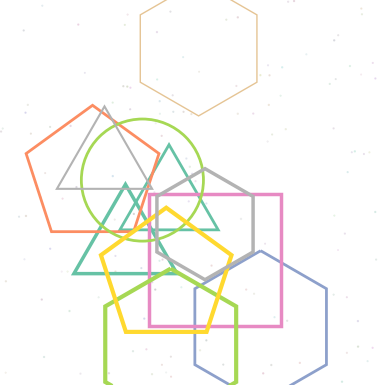[{"shape": "triangle", "thickness": 2.5, "radius": 0.77, "center": [0.326, 0.367]}, {"shape": "triangle", "thickness": 2, "radius": 0.74, "center": [0.439, 0.477]}, {"shape": "pentagon", "thickness": 2, "radius": 0.91, "center": [0.24, 0.545]}, {"shape": "hexagon", "thickness": 2, "radius": 0.99, "center": [0.677, 0.151]}, {"shape": "square", "thickness": 2.5, "radius": 0.86, "center": [0.559, 0.326]}, {"shape": "circle", "thickness": 2, "radius": 0.79, "center": [0.37, 0.532]}, {"shape": "hexagon", "thickness": 3, "radius": 0.98, "center": [0.443, 0.106]}, {"shape": "pentagon", "thickness": 3, "radius": 0.89, "center": [0.432, 0.282]}, {"shape": "hexagon", "thickness": 1, "radius": 0.87, "center": [0.516, 0.874]}, {"shape": "triangle", "thickness": 1.5, "radius": 0.71, "center": [0.271, 0.581]}, {"shape": "hexagon", "thickness": 2.5, "radius": 0.72, "center": [0.532, 0.418]}]